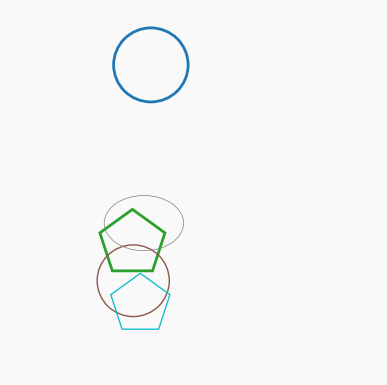[{"shape": "circle", "thickness": 2, "radius": 0.48, "center": [0.389, 0.831]}, {"shape": "pentagon", "thickness": 2, "radius": 0.44, "center": [0.342, 0.368]}, {"shape": "circle", "thickness": 1, "radius": 0.47, "center": [0.344, 0.271]}, {"shape": "oval", "thickness": 0.5, "radius": 0.51, "center": [0.371, 0.42]}, {"shape": "pentagon", "thickness": 1, "radius": 0.4, "center": [0.362, 0.21]}]